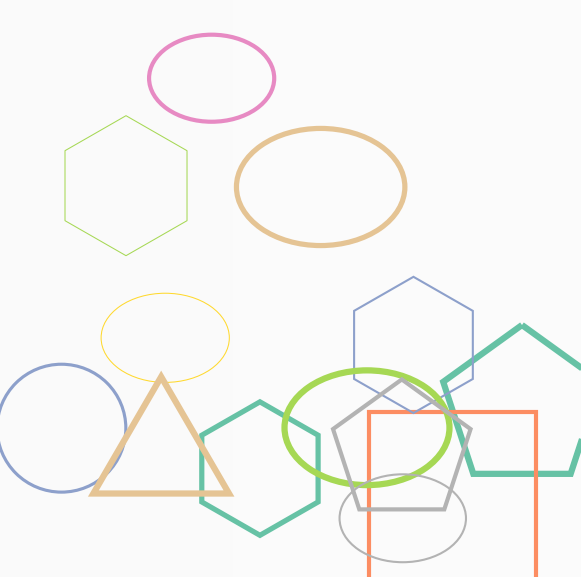[{"shape": "pentagon", "thickness": 3, "radius": 0.71, "center": [0.898, 0.294]}, {"shape": "hexagon", "thickness": 2.5, "radius": 0.58, "center": [0.447, 0.188]}, {"shape": "square", "thickness": 2, "radius": 0.72, "center": [0.778, 0.142]}, {"shape": "hexagon", "thickness": 1, "radius": 0.59, "center": [0.711, 0.402]}, {"shape": "circle", "thickness": 1.5, "radius": 0.55, "center": [0.106, 0.258]}, {"shape": "oval", "thickness": 2, "radius": 0.54, "center": [0.364, 0.864]}, {"shape": "oval", "thickness": 3, "radius": 0.71, "center": [0.631, 0.258]}, {"shape": "hexagon", "thickness": 0.5, "radius": 0.61, "center": [0.217, 0.678]}, {"shape": "oval", "thickness": 0.5, "radius": 0.55, "center": [0.284, 0.414]}, {"shape": "oval", "thickness": 2.5, "radius": 0.72, "center": [0.552, 0.675]}, {"shape": "triangle", "thickness": 3, "radius": 0.67, "center": [0.277, 0.212]}, {"shape": "oval", "thickness": 1, "radius": 0.54, "center": [0.693, 0.102]}, {"shape": "pentagon", "thickness": 2, "radius": 0.62, "center": [0.691, 0.218]}]